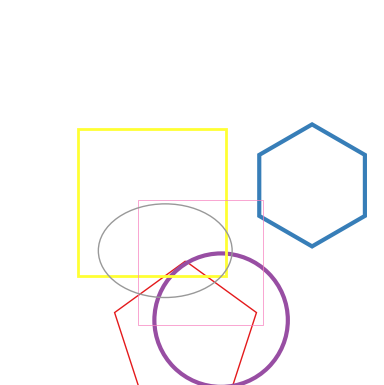[{"shape": "pentagon", "thickness": 1, "radius": 0.97, "center": [0.482, 0.128]}, {"shape": "hexagon", "thickness": 3, "radius": 0.79, "center": [0.811, 0.518]}, {"shape": "circle", "thickness": 3, "radius": 0.87, "center": [0.574, 0.168]}, {"shape": "square", "thickness": 2, "radius": 0.96, "center": [0.395, 0.473]}, {"shape": "square", "thickness": 0.5, "radius": 0.81, "center": [0.521, 0.319]}, {"shape": "oval", "thickness": 1, "radius": 0.87, "center": [0.429, 0.349]}]